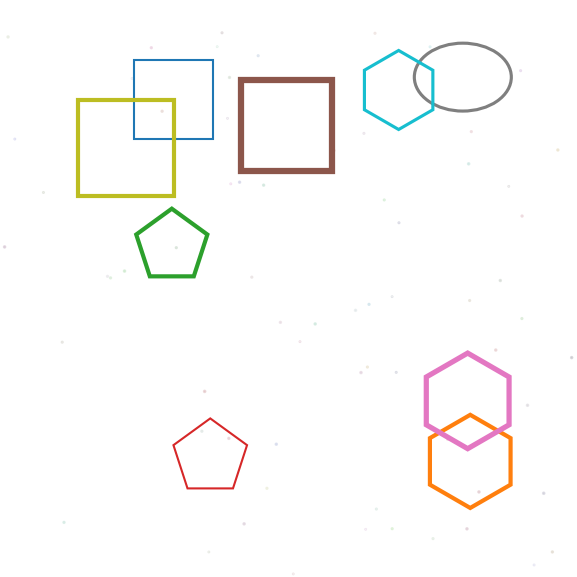[{"shape": "square", "thickness": 1, "radius": 0.34, "center": [0.3, 0.827]}, {"shape": "hexagon", "thickness": 2, "radius": 0.4, "center": [0.814, 0.2]}, {"shape": "pentagon", "thickness": 2, "radius": 0.32, "center": [0.297, 0.573]}, {"shape": "pentagon", "thickness": 1, "radius": 0.33, "center": [0.364, 0.208]}, {"shape": "square", "thickness": 3, "radius": 0.39, "center": [0.496, 0.782]}, {"shape": "hexagon", "thickness": 2.5, "radius": 0.41, "center": [0.81, 0.305]}, {"shape": "oval", "thickness": 1.5, "radius": 0.42, "center": [0.801, 0.866]}, {"shape": "square", "thickness": 2, "radius": 0.41, "center": [0.218, 0.743]}, {"shape": "hexagon", "thickness": 1.5, "radius": 0.34, "center": [0.69, 0.843]}]